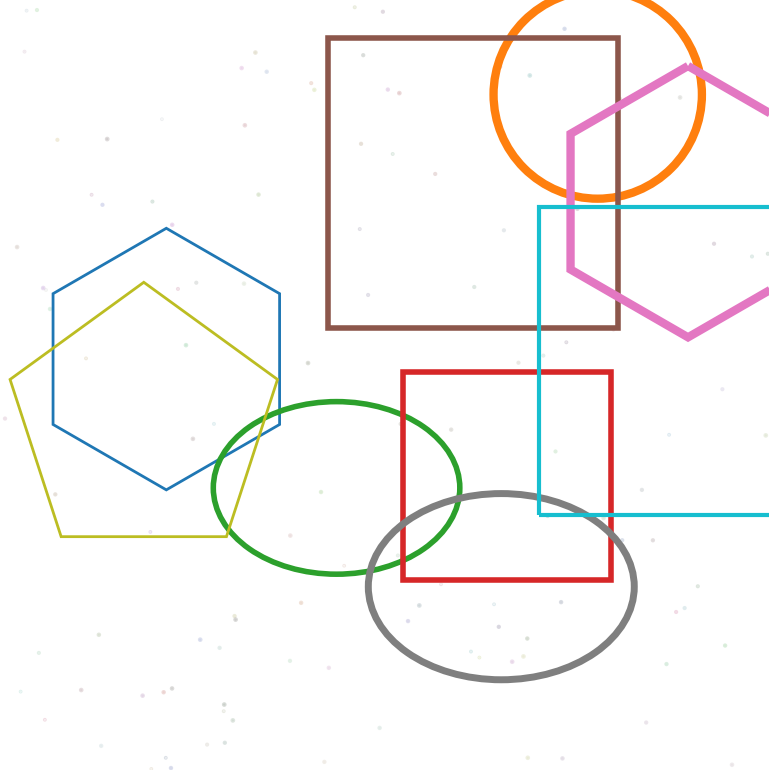[{"shape": "hexagon", "thickness": 1, "radius": 0.85, "center": [0.216, 0.534]}, {"shape": "circle", "thickness": 3, "radius": 0.68, "center": [0.776, 0.877]}, {"shape": "oval", "thickness": 2, "radius": 0.8, "center": [0.437, 0.366]}, {"shape": "square", "thickness": 2, "radius": 0.67, "center": [0.658, 0.382]}, {"shape": "square", "thickness": 2, "radius": 0.94, "center": [0.615, 0.762]}, {"shape": "hexagon", "thickness": 3, "radius": 0.88, "center": [0.894, 0.738]}, {"shape": "oval", "thickness": 2.5, "radius": 0.86, "center": [0.651, 0.238]}, {"shape": "pentagon", "thickness": 1, "radius": 0.91, "center": [0.187, 0.451]}, {"shape": "square", "thickness": 1.5, "radius": 1.0, "center": [0.9, 0.531]}]